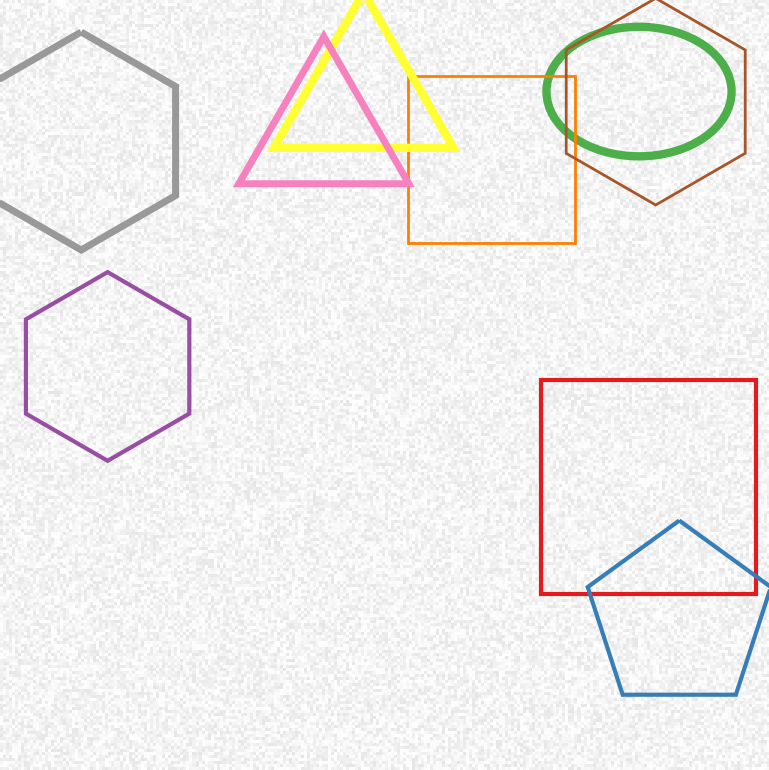[{"shape": "square", "thickness": 1.5, "radius": 0.7, "center": [0.842, 0.368]}, {"shape": "pentagon", "thickness": 1.5, "radius": 0.63, "center": [0.882, 0.199]}, {"shape": "oval", "thickness": 3, "radius": 0.6, "center": [0.83, 0.881]}, {"shape": "hexagon", "thickness": 1.5, "radius": 0.61, "center": [0.14, 0.524]}, {"shape": "square", "thickness": 1, "radius": 0.54, "center": [0.638, 0.793]}, {"shape": "triangle", "thickness": 3, "radius": 0.67, "center": [0.472, 0.875]}, {"shape": "hexagon", "thickness": 1, "radius": 0.67, "center": [0.852, 0.868]}, {"shape": "triangle", "thickness": 2.5, "radius": 0.64, "center": [0.421, 0.825]}, {"shape": "hexagon", "thickness": 2.5, "radius": 0.71, "center": [0.105, 0.817]}]